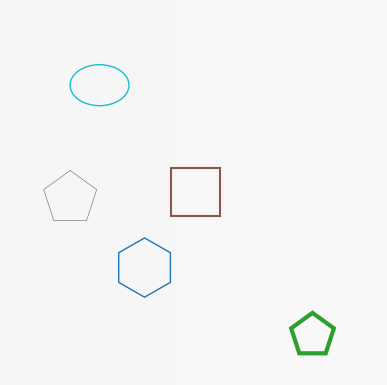[{"shape": "hexagon", "thickness": 1, "radius": 0.38, "center": [0.373, 0.305]}, {"shape": "pentagon", "thickness": 3, "radius": 0.29, "center": [0.806, 0.129]}, {"shape": "square", "thickness": 1.5, "radius": 0.31, "center": [0.504, 0.501]}, {"shape": "pentagon", "thickness": 0.5, "radius": 0.36, "center": [0.181, 0.485]}, {"shape": "oval", "thickness": 1, "radius": 0.38, "center": [0.257, 0.779]}]